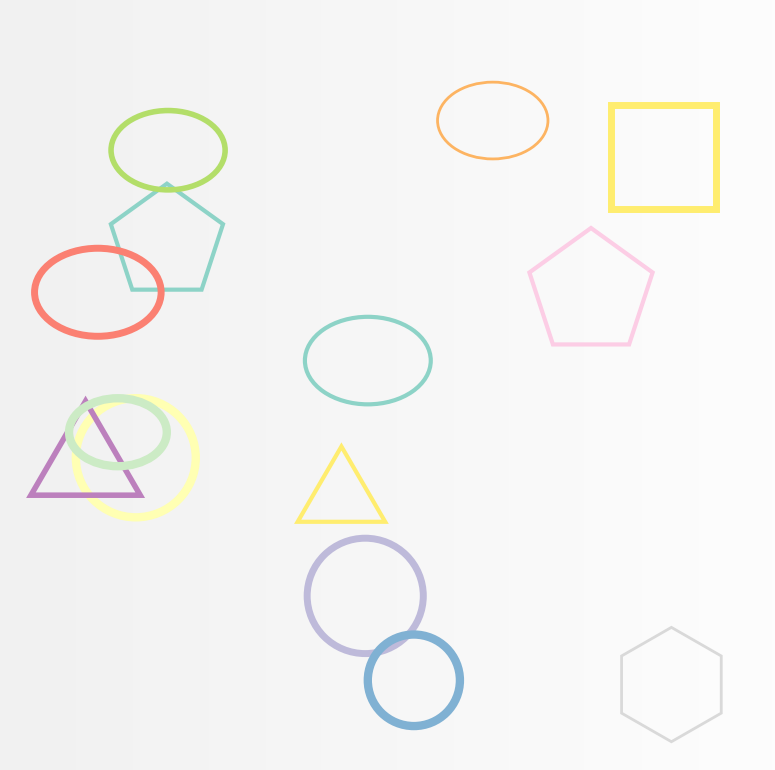[{"shape": "oval", "thickness": 1.5, "radius": 0.41, "center": [0.475, 0.532]}, {"shape": "pentagon", "thickness": 1.5, "radius": 0.38, "center": [0.215, 0.685]}, {"shape": "circle", "thickness": 3, "radius": 0.39, "center": [0.175, 0.406]}, {"shape": "circle", "thickness": 2.5, "radius": 0.37, "center": [0.471, 0.226]}, {"shape": "oval", "thickness": 2.5, "radius": 0.41, "center": [0.126, 0.62]}, {"shape": "circle", "thickness": 3, "radius": 0.3, "center": [0.534, 0.116]}, {"shape": "oval", "thickness": 1, "radius": 0.36, "center": [0.636, 0.843]}, {"shape": "oval", "thickness": 2, "radius": 0.37, "center": [0.217, 0.805]}, {"shape": "pentagon", "thickness": 1.5, "radius": 0.42, "center": [0.763, 0.62]}, {"shape": "hexagon", "thickness": 1, "radius": 0.37, "center": [0.866, 0.111]}, {"shape": "triangle", "thickness": 2, "radius": 0.41, "center": [0.11, 0.398]}, {"shape": "oval", "thickness": 3, "radius": 0.32, "center": [0.152, 0.439]}, {"shape": "square", "thickness": 2.5, "radius": 0.34, "center": [0.856, 0.796]}, {"shape": "triangle", "thickness": 1.5, "radius": 0.33, "center": [0.441, 0.355]}]